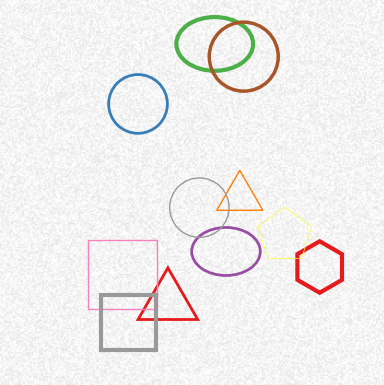[{"shape": "triangle", "thickness": 2, "radius": 0.45, "center": [0.436, 0.215]}, {"shape": "hexagon", "thickness": 3, "radius": 0.33, "center": [0.83, 0.307]}, {"shape": "circle", "thickness": 2, "radius": 0.38, "center": [0.358, 0.73]}, {"shape": "oval", "thickness": 3, "radius": 0.5, "center": [0.558, 0.886]}, {"shape": "oval", "thickness": 2, "radius": 0.45, "center": [0.587, 0.347]}, {"shape": "triangle", "thickness": 1, "radius": 0.35, "center": [0.623, 0.488]}, {"shape": "pentagon", "thickness": 0.5, "radius": 0.37, "center": [0.74, 0.388]}, {"shape": "circle", "thickness": 2.5, "radius": 0.45, "center": [0.633, 0.853]}, {"shape": "square", "thickness": 1, "radius": 0.45, "center": [0.318, 0.288]}, {"shape": "circle", "thickness": 1, "radius": 0.39, "center": [0.518, 0.461]}, {"shape": "square", "thickness": 3, "radius": 0.35, "center": [0.333, 0.163]}]